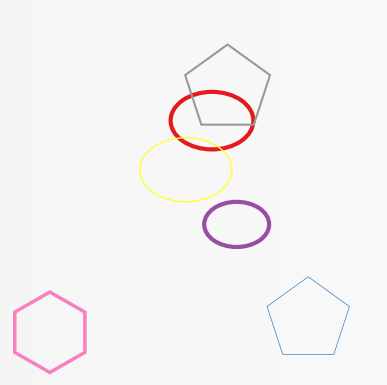[{"shape": "oval", "thickness": 3, "radius": 0.53, "center": [0.547, 0.687]}, {"shape": "pentagon", "thickness": 0.5, "radius": 0.56, "center": [0.796, 0.169]}, {"shape": "oval", "thickness": 3, "radius": 0.42, "center": [0.611, 0.417]}, {"shape": "oval", "thickness": 1, "radius": 0.59, "center": [0.48, 0.559]}, {"shape": "hexagon", "thickness": 2.5, "radius": 0.52, "center": [0.129, 0.137]}, {"shape": "pentagon", "thickness": 1.5, "radius": 0.58, "center": [0.587, 0.769]}]